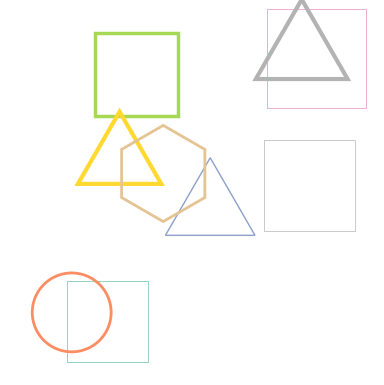[{"shape": "square", "thickness": 0.5, "radius": 0.52, "center": [0.279, 0.164]}, {"shape": "circle", "thickness": 2, "radius": 0.51, "center": [0.186, 0.189]}, {"shape": "triangle", "thickness": 1, "radius": 0.67, "center": [0.546, 0.456]}, {"shape": "square", "thickness": 0.5, "radius": 0.64, "center": [0.821, 0.848]}, {"shape": "square", "thickness": 2.5, "radius": 0.54, "center": [0.354, 0.806]}, {"shape": "triangle", "thickness": 3, "radius": 0.62, "center": [0.311, 0.585]}, {"shape": "hexagon", "thickness": 2, "radius": 0.62, "center": [0.424, 0.549]}, {"shape": "square", "thickness": 0.5, "radius": 0.59, "center": [0.805, 0.517]}, {"shape": "triangle", "thickness": 3, "radius": 0.69, "center": [0.784, 0.864]}]